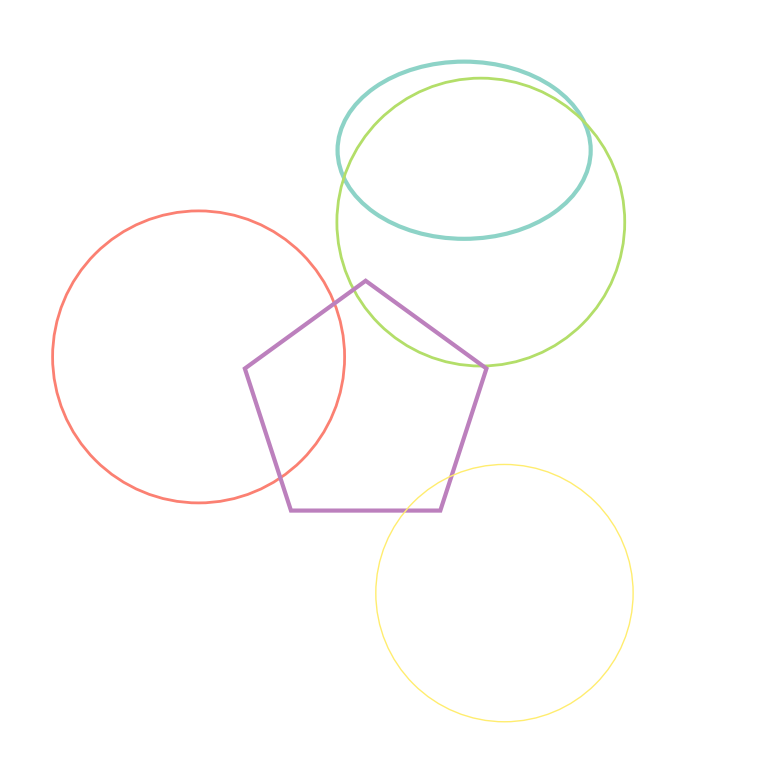[{"shape": "oval", "thickness": 1.5, "radius": 0.82, "center": [0.603, 0.805]}, {"shape": "circle", "thickness": 1, "radius": 0.95, "center": [0.258, 0.536]}, {"shape": "circle", "thickness": 1, "radius": 0.93, "center": [0.624, 0.712]}, {"shape": "pentagon", "thickness": 1.5, "radius": 0.82, "center": [0.475, 0.47]}, {"shape": "circle", "thickness": 0.5, "radius": 0.84, "center": [0.655, 0.23]}]